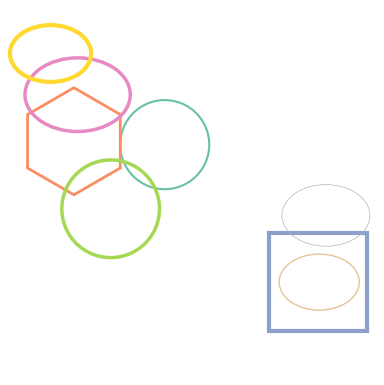[{"shape": "circle", "thickness": 1.5, "radius": 0.58, "center": [0.428, 0.624]}, {"shape": "hexagon", "thickness": 2, "radius": 0.7, "center": [0.192, 0.633]}, {"shape": "square", "thickness": 3, "radius": 0.63, "center": [0.825, 0.268]}, {"shape": "oval", "thickness": 2.5, "radius": 0.68, "center": [0.202, 0.754]}, {"shape": "circle", "thickness": 2.5, "radius": 0.63, "center": [0.287, 0.458]}, {"shape": "oval", "thickness": 3, "radius": 0.53, "center": [0.131, 0.861]}, {"shape": "oval", "thickness": 1, "radius": 0.52, "center": [0.829, 0.267]}, {"shape": "oval", "thickness": 0.5, "radius": 0.57, "center": [0.847, 0.441]}]